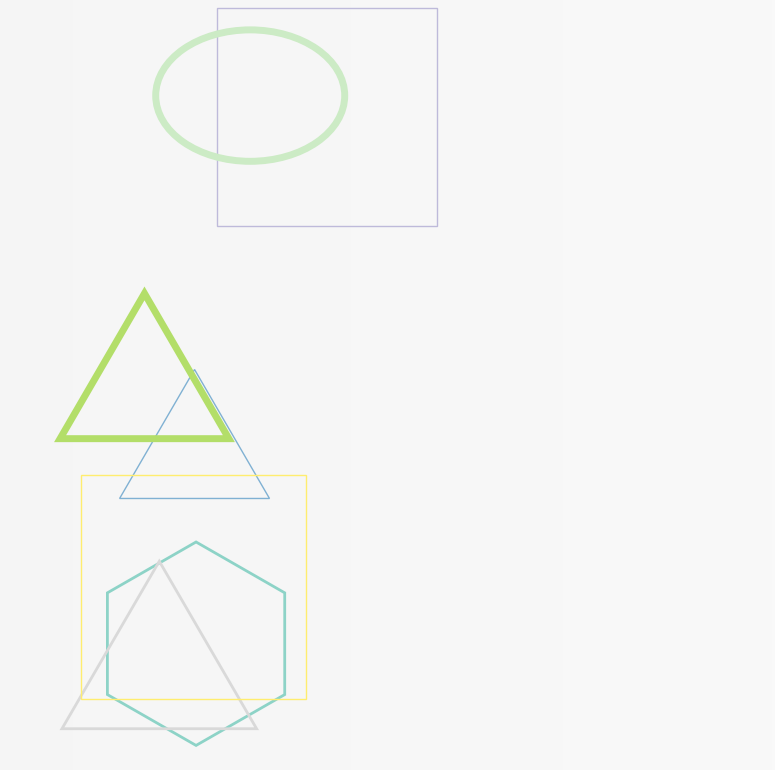[{"shape": "hexagon", "thickness": 1, "radius": 0.66, "center": [0.253, 0.164]}, {"shape": "square", "thickness": 0.5, "radius": 0.71, "center": [0.422, 0.848]}, {"shape": "triangle", "thickness": 0.5, "radius": 0.56, "center": [0.251, 0.408]}, {"shape": "triangle", "thickness": 2.5, "radius": 0.63, "center": [0.186, 0.493]}, {"shape": "triangle", "thickness": 1, "radius": 0.73, "center": [0.206, 0.126]}, {"shape": "oval", "thickness": 2.5, "radius": 0.61, "center": [0.323, 0.876]}, {"shape": "square", "thickness": 0.5, "radius": 0.73, "center": [0.25, 0.237]}]